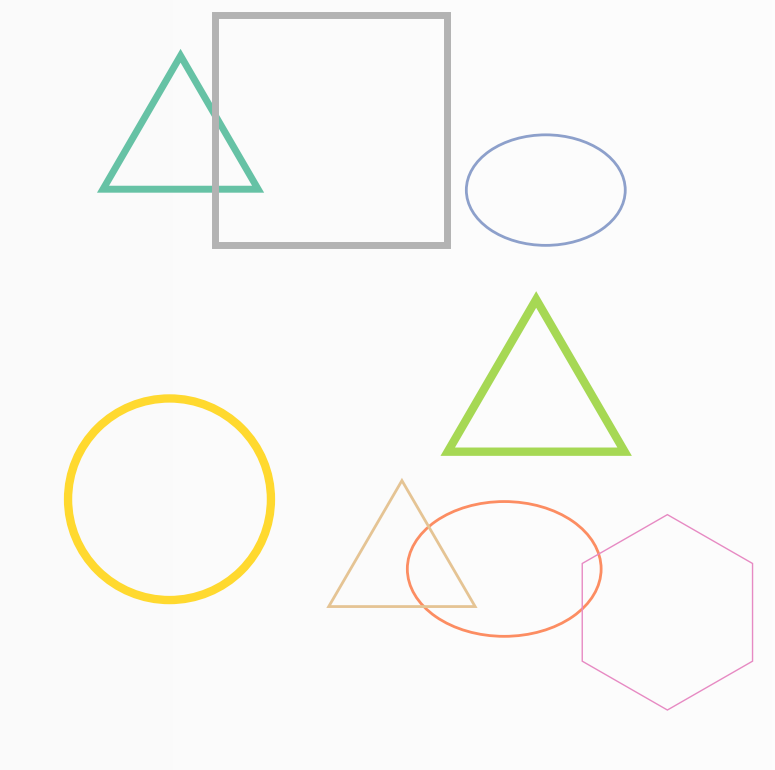[{"shape": "triangle", "thickness": 2.5, "radius": 0.58, "center": [0.233, 0.812]}, {"shape": "oval", "thickness": 1, "radius": 0.63, "center": [0.651, 0.261]}, {"shape": "oval", "thickness": 1, "radius": 0.51, "center": [0.704, 0.753]}, {"shape": "hexagon", "thickness": 0.5, "radius": 0.63, "center": [0.861, 0.205]}, {"shape": "triangle", "thickness": 3, "radius": 0.66, "center": [0.692, 0.479]}, {"shape": "circle", "thickness": 3, "radius": 0.65, "center": [0.219, 0.352]}, {"shape": "triangle", "thickness": 1, "radius": 0.55, "center": [0.519, 0.267]}, {"shape": "square", "thickness": 2.5, "radius": 0.75, "center": [0.427, 0.831]}]